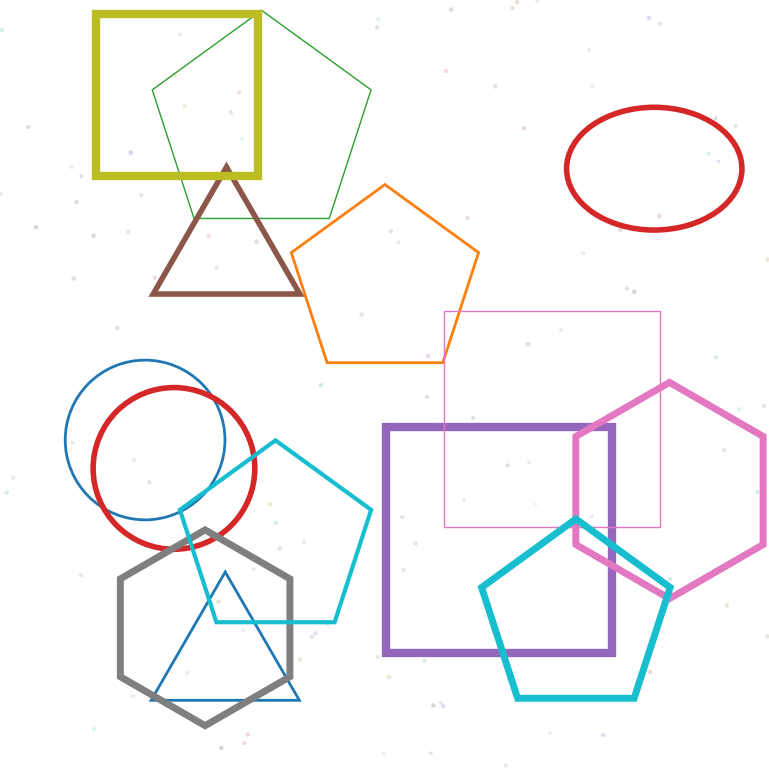[{"shape": "triangle", "thickness": 1, "radius": 0.56, "center": [0.293, 0.146]}, {"shape": "circle", "thickness": 1, "radius": 0.52, "center": [0.188, 0.429]}, {"shape": "pentagon", "thickness": 1, "radius": 0.64, "center": [0.5, 0.632]}, {"shape": "pentagon", "thickness": 0.5, "radius": 0.75, "center": [0.34, 0.837]}, {"shape": "oval", "thickness": 2, "radius": 0.57, "center": [0.85, 0.781]}, {"shape": "circle", "thickness": 2, "radius": 0.52, "center": [0.226, 0.392]}, {"shape": "square", "thickness": 3, "radius": 0.73, "center": [0.648, 0.298]}, {"shape": "triangle", "thickness": 2, "radius": 0.55, "center": [0.294, 0.673]}, {"shape": "square", "thickness": 0.5, "radius": 0.7, "center": [0.717, 0.456]}, {"shape": "hexagon", "thickness": 2.5, "radius": 0.7, "center": [0.869, 0.363]}, {"shape": "hexagon", "thickness": 2.5, "radius": 0.64, "center": [0.266, 0.185]}, {"shape": "square", "thickness": 3, "radius": 0.53, "center": [0.23, 0.877]}, {"shape": "pentagon", "thickness": 1.5, "radius": 0.65, "center": [0.358, 0.298]}, {"shape": "pentagon", "thickness": 2.5, "radius": 0.64, "center": [0.748, 0.197]}]